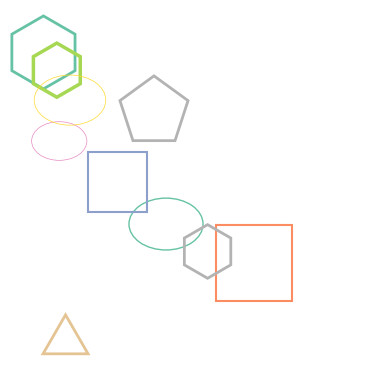[{"shape": "oval", "thickness": 1, "radius": 0.48, "center": [0.431, 0.418]}, {"shape": "hexagon", "thickness": 2, "radius": 0.47, "center": [0.113, 0.864]}, {"shape": "square", "thickness": 1.5, "radius": 0.49, "center": [0.66, 0.317]}, {"shape": "square", "thickness": 1.5, "radius": 0.39, "center": [0.305, 0.528]}, {"shape": "oval", "thickness": 0.5, "radius": 0.36, "center": [0.154, 0.634]}, {"shape": "hexagon", "thickness": 2.5, "radius": 0.35, "center": [0.148, 0.818]}, {"shape": "oval", "thickness": 0.5, "radius": 0.46, "center": [0.182, 0.74]}, {"shape": "triangle", "thickness": 2, "radius": 0.34, "center": [0.17, 0.115]}, {"shape": "hexagon", "thickness": 2, "radius": 0.35, "center": [0.539, 0.347]}, {"shape": "pentagon", "thickness": 2, "radius": 0.46, "center": [0.4, 0.71]}]